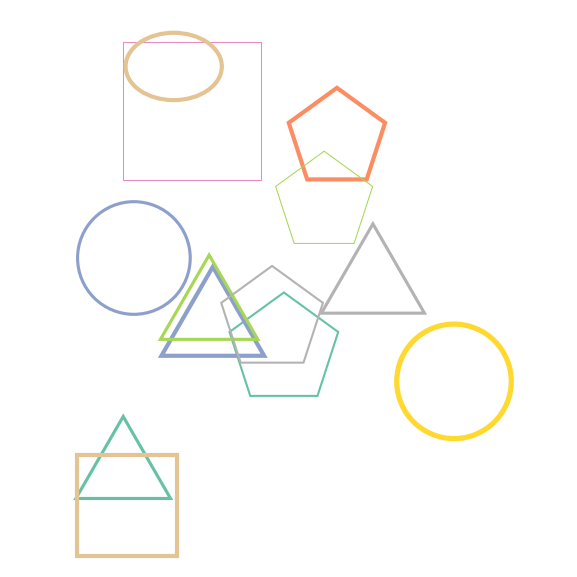[{"shape": "pentagon", "thickness": 1, "radius": 0.49, "center": [0.492, 0.394]}, {"shape": "triangle", "thickness": 1.5, "radius": 0.47, "center": [0.213, 0.183]}, {"shape": "pentagon", "thickness": 2, "radius": 0.44, "center": [0.583, 0.759]}, {"shape": "circle", "thickness": 1.5, "radius": 0.49, "center": [0.232, 0.552]}, {"shape": "triangle", "thickness": 2, "radius": 0.51, "center": [0.368, 0.434]}, {"shape": "square", "thickness": 0.5, "radius": 0.6, "center": [0.333, 0.806]}, {"shape": "pentagon", "thickness": 0.5, "radius": 0.44, "center": [0.561, 0.649]}, {"shape": "triangle", "thickness": 1.5, "radius": 0.49, "center": [0.362, 0.46]}, {"shape": "circle", "thickness": 2.5, "radius": 0.5, "center": [0.786, 0.339]}, {"shape": "oval", "thickness": 2, "radius": 0.42, "center": [0.301, 0.884]}, {"shape": "square", "thickness": 2, "radius": 0.43, "center": [0.22, 0.124]}, {"shape": "pentagon", "thickness": 1, "radius": 0.46, "center": [0.471, 0.446]}, {"shape": "triangle", "thickness": 1.5, "radius": 0.52, "center": [0.646, 0.508]}]